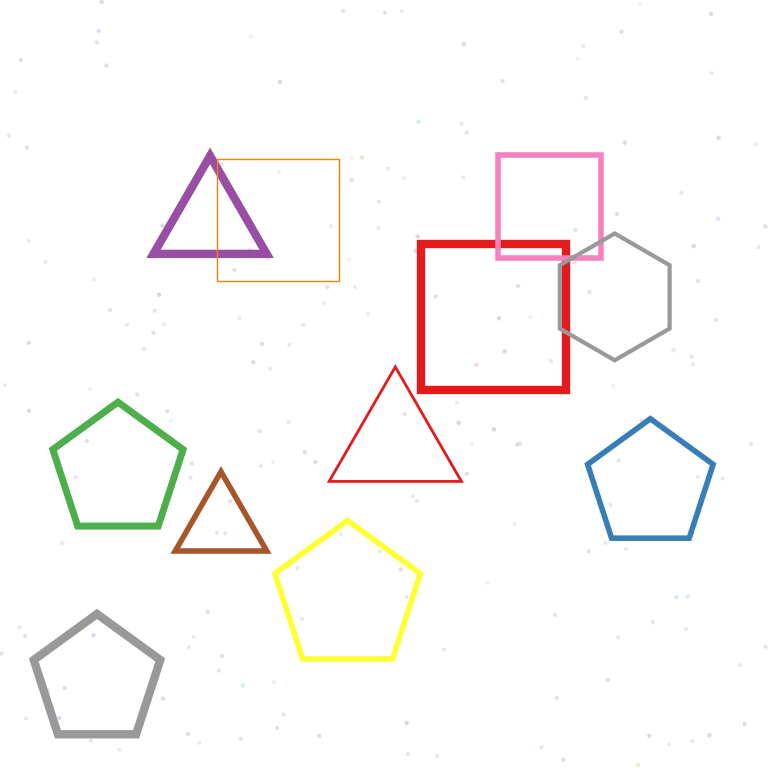[{"shape": "square", "thickness": 3, "radius": 0.47, "center": [0.641, 0.589]}, {"shape": "triangle", "thickness": 1, "radius": 0.5, "center": [0.513, 0.424]}, {"shape": "pentagon", "thickness": 2, "radius": 0.43, "center": [0.845, 0.37]}, {"shape": "pentagon", "thickness": 2.5, "radius": 0.44, "center": [0.153, 0.389]}, {"shape": "triangle", "thickness": 3, "radius": 0.42, "center": [0.273, 0.713]}, {"shape": "square", "thickness": 0.5, "radius": 0.4, "center": [0.361, 0.714]}, {"shape": "pentagon", "thickness": 2, "radius": 0.5, "center": [0.451, 0.225]}, {"shape": "triangle", "thickness": 2, "radius": 0.34, "center": [0.287, 0.319]}, {"shape": "square", "thickness": 2, "radius": 0.33, "center": [0.714, 0.732]}, {"shape": "hexagon", "thickness": 1.5, "radius": 0.41, "center": [0.798, 0.614]}, {"shape": "pentagon", "thickness": 3, "radius": 0.43, "center": [0.126, 0.116]}]